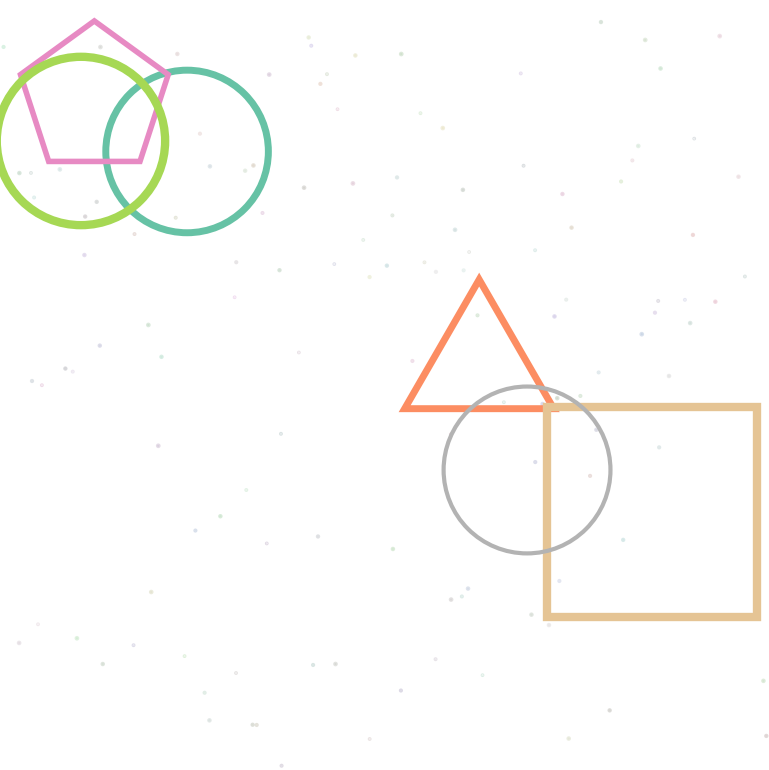[{"shape": "circle", "thickness": 2.5, "radius": 0.53, "center": [0.243, 0.803]}, {"shape": "triangle", "thickness": 2.5, "radius": 0.56, "center": [0.622, 0.525]}, {"shape": "pentagon", "thickness": 2, "radius": 0.5, "center": [0.123, 0.872]}, {"shape": "circle", "thickness": 3, "radius": 0.55, "center": [0.105, 0.817]}, {"shape": "square", "thickness": 3, "radius": 0.68, "center": [0.847, 0.335]}, {"shape": "circle", "thickness": 1.5, "radius": 0.54, "center": [0.684, 0.39]}]